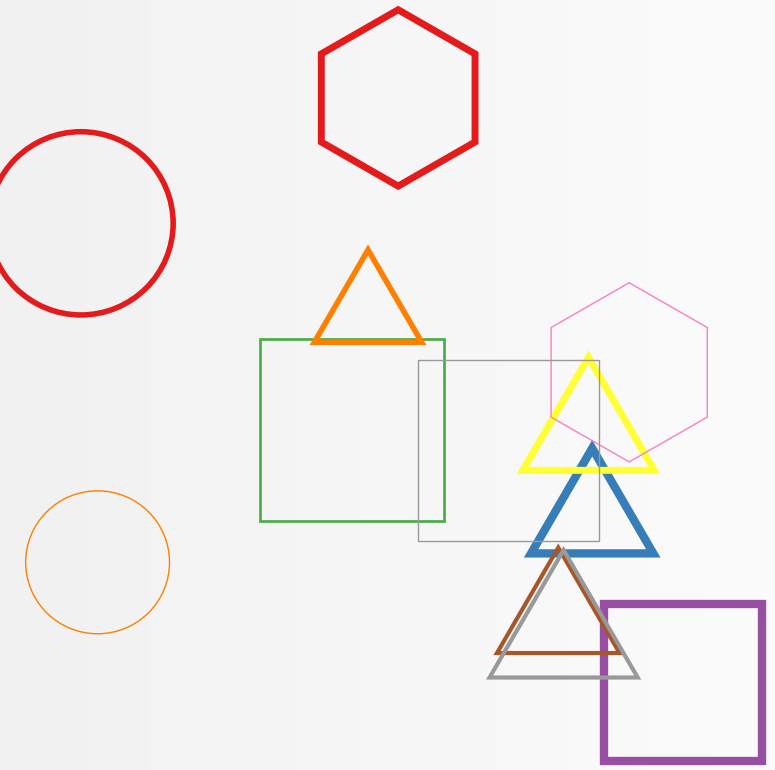[{"shape": "circle", "thickness": 2, "radius": 0.59, "center": [0.104, 0.71]}, {"shape": "hexagon", "thickness": 2.5, "radius": 0.57, "center": [0.514, 0.873]}, {"shape": "triangle", "thickness": 3, "radius": 0.46, "center": [0.764, 0.327]}, {"shape": "square", "thickness": 1, "radius": 0.59, "center": [0.454, 0.442]}, {"shape": "square", "thickness": 3, "radius": 0.51, "center": [0.881, 0.114]}, {"shape": "circle", "thickness": 0.5, "radius": 0.46, "center": [0.126, 0.27]}, {"shape": "triangle", "thickness": 2, "radius": 0.4, "center": [0.475, 0.595]}, {"shape": "triangle", "thickness": 2.5, "radius": 0.49, "center": [0.759, 0.438]}, {"shape": "triangle", "thickness": 1.5, "radius": 0.46, "center": [0.72, 0.198]}, {"shape": "hexagon", "thickness": 0.5, "radius": 0.58, "center": [0.812, 0.516]}, {"shape": "square", "thickness": 0.5, "radius": 0.59, "center": [0.656, 0.415]}, {"shape": "triangle", "thickness": 1.5, "radius": 0.55, "center": [0.727, 0.175]}]